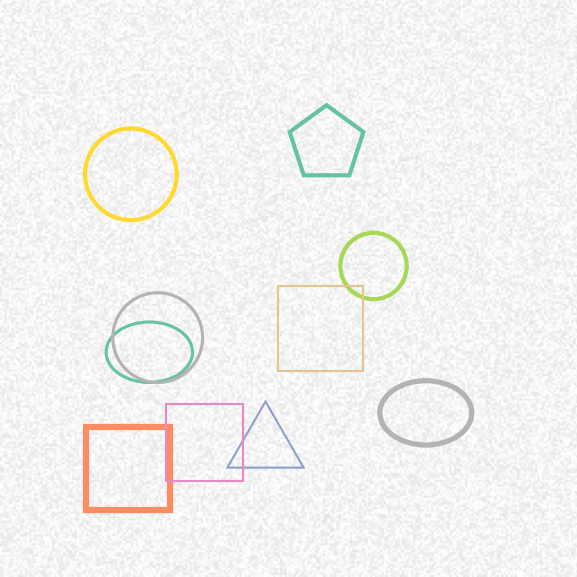[{"shape": "pentagon", "thickness": 2, "radius": 0.34, "center": [0.565, 0.75]}, {"shape": "oval", "thickness": 1.5, "radius": 0.37, "center": [0.259, 0.389]}, {"shape": "square", "thickness": 3, "radius": 0.36, "center": [0.222, 0.188]}, {"shape": "triangle", "thickness": 1, "radius": 0.38, "center": [0.46, 0.228]}, {"shape": "square", "thickness": 1, "radius": 0.33, "center": [0.354, 0.234]}, {"shape": "circle", "thickness": 2, "radius": 0.29, "center": [0.647, 0.539]}, {"shape": "circle", "thickness": 2, "radius": 0.4, "center": [0.227, 0.697]}, {"shape": "square", "thickness": 1, "radius": 0.37, "center": [0.556, 0.43]}, {"shape": "oval", "thickness": 2.5, "radius": 0.4, "center": [0.737, 0.284]}, {"shape": "circle", "thickness": 1.5, "radius": 0.39, "center": [0.273, 0.415]}]